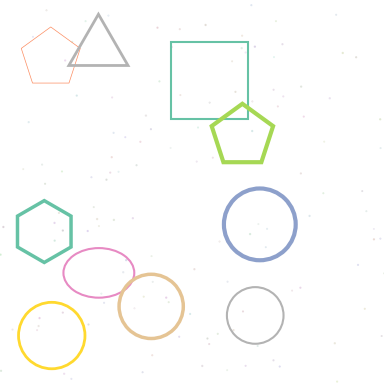[{"shape": "square", "thickness": 1.5, "radius": 0.5, "center": [0.545, 0.791]}, {"shape": "hexagon", "thickness": 2.5, "radius": 0.4, "center": [0.115, 0.399]}, {"shape": "pentagon", "thickness": 0.5, "radius": 0.4, "center": [0.132, 0.849]}, {"shape": "circle", "thickness": 3, "radius": 0.47, "center": [0.675, 0.417]}, {"shape": "oval", "thickness": 1.5, "radius": 0.46, "center": [0.257, 0.291]}, {"shape": "pentagon", "thickness": 3, "radius": 0.42, "center": [0.63, 0.647]}, {"shape": "circle", "thickness": 2, "radius": 0.43, "center": [0.134, 0.128]}, {"shape": "circle", "thickness": 2.5, "radius": 0.42, "center": [0.393, 0.204]}, {"shape": "triangle", "thickness": 2, "radius": 0.44, "center": [0.256, 0.874]}, {"shape": "circle", "thickness": 1.5, "radius": 0.37, "center": [0.663, 0.181]}]